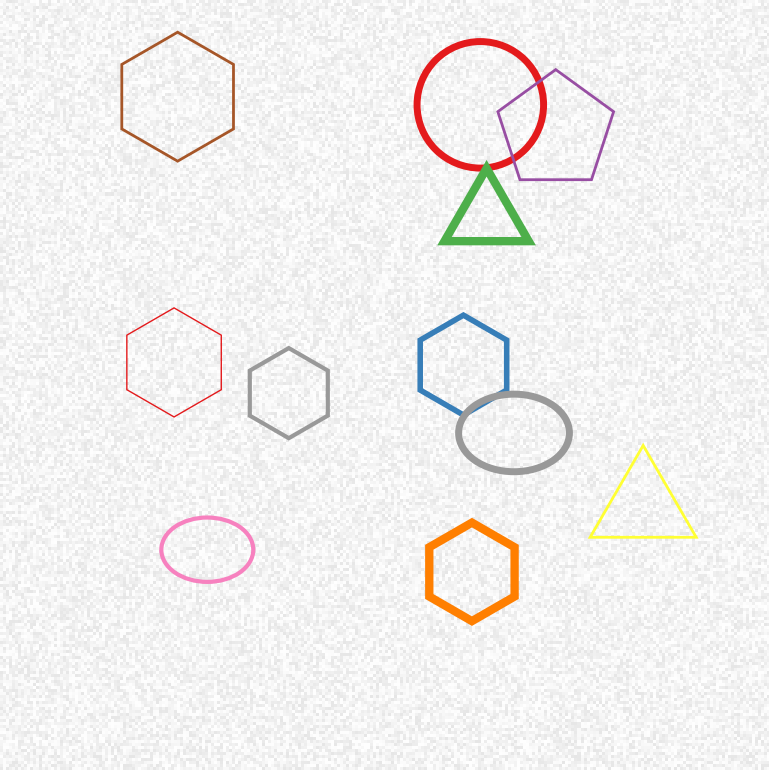[{"shape": "hexagon", "thickness": 0.5, "radius": 0.35, "center": [0.226, 0.529]}, {"shape": "circle", "thickness": 2.5, "radius": 0.41, "center": [0.624, 0.864]}, {"shape": "hexagon", "thickness": 2, "radius": 0.32, "center": [0.602, 0.526]}, {"shape": "triangle", "thickness": 3, "radius": 0.32, "center": [0.632, 0.718]}, {"shape": "pentagon", "thickness": 1, "radius": 0.4, "center": [0.722, 0.831]}, {"shape": "hexagon", "thickness": 3, "radius": 0.32, "center": [0.613, 0.257]}, {"shape": "triangle", "thickness": 1, "radius": 0.4, "center": [0.835, 0.342]}, {"shape": "hexagon", "thickness": 1, "radius": 0.42, "center": [0.231, 0.874]}, {"shape": "oval", "thickness": 1.5, "radius": 0.3, "center": [0.269, 0.286]}, {"shape": "hexagon", "thickness": 1.5, "radius": 0.29, "center": [0.375, 0.489]}, {"shape": "oval", "thickness": 2.5, "radius": 0.36, "center": [0.668, 0.438]}]